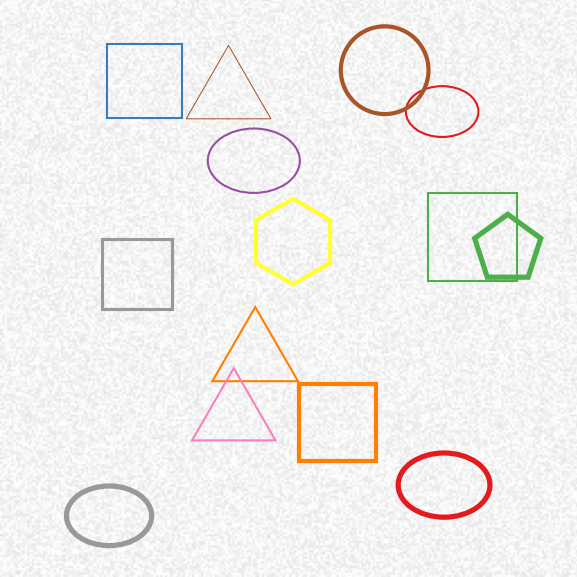[{"shape": "oval", "thickness": 1, "radius": 0.31, "center": [0.766, 0.806]}, {"shape": "oval", "thickness": 2.5, "radius": 0.4, "center": [0.769, 0.159]}, {"shape": "square", "thickness": 1, "radius": 0.32, "center": [0.25, 0.859]}, {"shape": "pentagon", "thickness": 2.5, "radius": 0.3, "center": [0.879, 0.568]}, {"shape": "square", "thickness": 1, "radius": 0.38, "center": [0.818, 0.589]}, {"shape": "oval", "thickness": 1, "radius": 0.4, "center": [0.439, 0.721]}, {"shape": "square", "thickness": 2, "radius": 0.33, "center": [0.584, 0.268]}, {"shape": "triangle", "thickness": 1, "radius": 0.43, "center": [0.442, 0.382]}, {"shape": "hexagon", "thickness": 2, "radius": 0.37, "center": [0.507, 0.581]}, {"shape": "triangle", "thickness": 0.5, "radius": 0.42, "center": [0.396, 0.836]}, {"shape": "circle", "thickness": 2, "radius": 0.38, "center": [0.666, 0.878]}, {"shape": "triangle", "thickness": 1, "radius": 0.42, "center": [0.405, 0.278]}, {"shape": "oval", "thickness": 2.5, "radius": 0.37, "center": [0.189, 0.106]}, {"shape": "square", "thickness": 1.5, "radius": 0.3, "center": [0.238, 0.525]}]